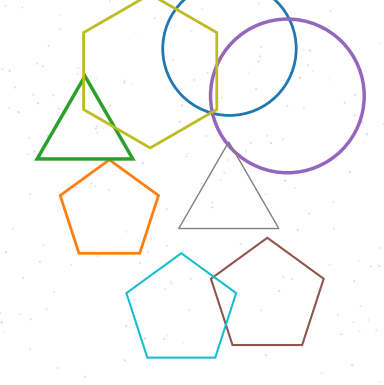[{"shape": "circle", "thickness": 2, "radius": 0.87, "center": [0.596, 0.873]}, {"shape": "pentagon", "thickness": 2, "radius": 0.67, "center": [0.284, 0.451]}, {"shape": "triangle", "thickness": 2.5, "radius": 0.72, "center": [0.221, 0.659]}, {"shape": "circle", "thickness": 2.5, "radius": 1.0, "center": [0.746, 0.751]}, {"shape": "pentagon", "thickness": 1.5, "radius": 0.77, "center": [0.694, 0.228]}, {"shape": "triangle", "thickness": 1, "radius": 0.75, "center": [0.594, 0.481]}, {"shape": "hexagon", "thickness": 2, "radius": 1.0, "center": [0.39, 0.815]}, {"shape": "pentagon", "thickness": 1.5, "radius": 0.75, "center": [0.471, 0.192]}]